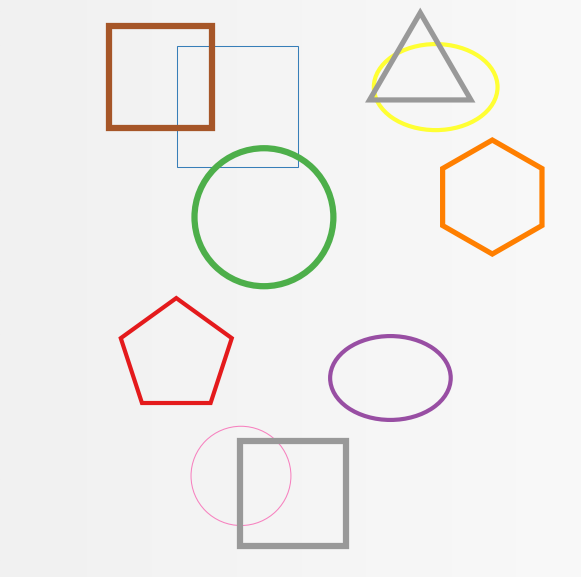[{"shape": "pentagon", "thickness": 2, "radius": 0.5, "center": [0.303, 0.383]}, {"shape": "square", "thickness": 0.5, "radius": 0.52, "center": [0.408, 0.815]}, {"shape": "circle", "thickness": 3, "radius": 0.6, "center": [0.454, 0.623]}, {"shape": "oval", "thickness": 2, "radius": 0.52, "center": [0.672, 0.345]}, {"shape": "hexagon", "thickness": 2.5, "radius": 0.49, "center": [0.847, 0.658]}, {"shape": "oval", "thickness": 2, "radius": 0.53, "center": [0.75, 0.848]}, {"shape": "square", "thickness": 3, "radius": 0.44, "center": [0.276, 0.867]}, {"shape": "circle", "thickness": 0.5, "radius": 0.43, "center": [0.415, 0.175]}, {"shape": "square", "thickness": 3, "radius": 0.46, "center": [0.504, 0.144]}, {"shape": "triangle", "thickness": 2.5, "radius": 0.5, "center": [0.723, 0.876]}]